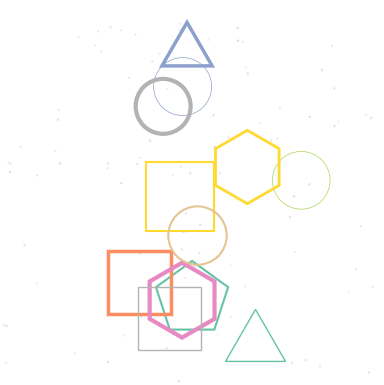[{"shape": "triangle", "thickness": 1, "radius": 0.45, "center": [0.664, 0.106]}, {"shape": "pentagon", "thickness": 1.5, "radius": 0.49, "center": [0.499, 0.224]}, {"shape": "square", "thickness": 2.5, "radius": 0.41, "center": [0.362, 0.267]}, {"shape": "circle", "thickness": 0.5, "radius": 0.38, "center": [0.474, 0.775]}, {"shape": "triangle", "thickness": 2.5, "radius": 0.38, "center": [0.486, 0.866]}, {"shape": "hexagon", "thickness": 3, "radius": 0.49, "center": [0.473, 0.22]}, {"shape": "circle", "thickness": 0.5, "radius": 0.37, "center": [0.782, 0.532]}, {"shape": "hexagon", "thickness": 2, "radius": 0.48, "center": [0.642, 0.566]}, {"shape": "square", "thickness": 1.5, "radius": 0.44, "center": [0.467, 0.489]}, {"shape": "circle", "thickness": 1.5, "radius": 0.38, "center": [0.513, 0.388]}, {"shape": "square", "thickness": 1, "radius": 0.41, "center": [0.44, 0.173]}, {"shape": "circle", "thickness": 3, "radius": 0.36, "center": [0.424, 0.724]}]